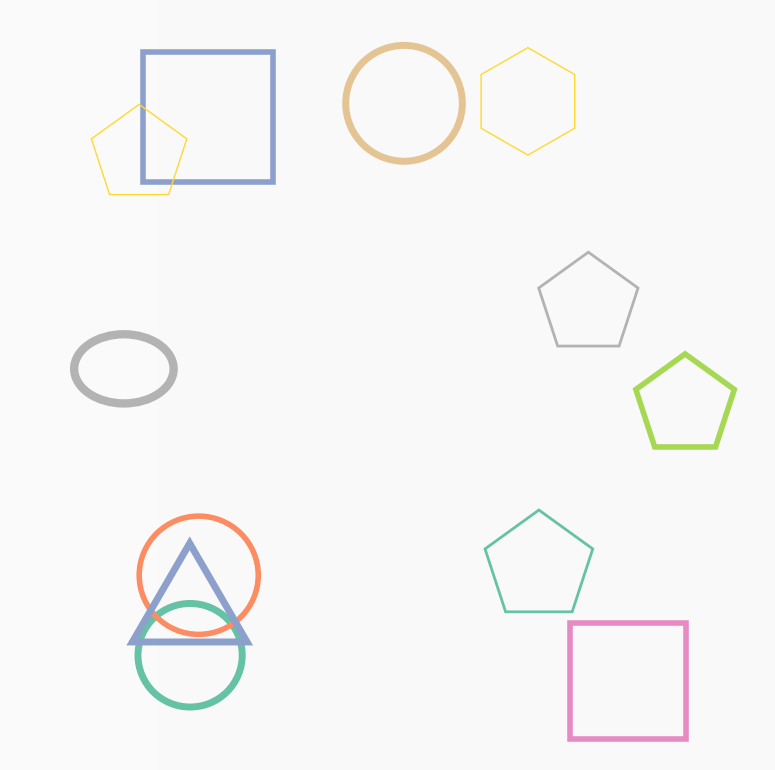[{"shape": "pentagon", "thickness": 1, "radius": 0.37, "center": [0.695, 0.265]}, {"shape": "circle", "thickness": 2.5, "radius": 0.34, "center": [0.245, 0.149]}, {"shape": "circle", "thickness": 2, "radius": 0.38, "center": [0.256, 0.253]}, {"shape": "square", "thickness": 2, "radius": 0.42, "center": [0.268, 0.848]}, {"shape": "triangle", "thickness": 2.5, "radius": 0.43, "center": [0.245, 0.209]}, {"shape": "square", "thickness": 2, "radius": 0.38, "center": [0.81, 0.116]}, {"shape": "pentagon", "thickness": 2, "radius": 0.33, "center": [0.884, 0.474]}, {"shape": "pentagon", "thickness": 0.5, "radius": 0.32, "center": [0.179, 0.8]}, {"shape": "hexagon", "thickness": 0.5, "radius": 0.35, "center": [0.681, 0.868]}, {"shape": "circle", "thickness": 2.5, "radius": 0.38, "center": [0.521, 0.866]}, {"shape": "pentagon", "thickness": 1, "radius": 0.34, "center": [0.759, 0.605]}, {"shape": "oval", "thickness": 3, "radius": 0.32, "center": [0.16, 0.521]}]